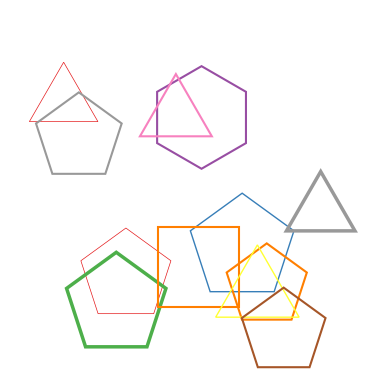[{"shape": "pentagon", "thickness": 0.5, "radius": 0.61, "center": [0.327, 0.285]}, {"shape": "triangle", "thickness": 0.5, "radius": 0.51, "center": [0.165, 0.736]}, {"shape": "pentagon", "thickness": 1, "radius": 0.71, "center": [0.629, 0.357]}, {"shape": "pentagon", "thickness": 2.5, "radius": 0.68, "center": [0.302, 0.209]}, {"shape": "hexagon", "thickness": 1.5, "radius": 0.67, "center": [0.523, 0.695]}, {"shape": "square", "thickness": 1.5, "radius": 0.52, "center": [0.515, 0.307]}, {"shape": "pentagon", "thickness": 1.5, "radius": 0.55, "center": [0.693, 0.258]}, {"shape": "triangle", "thickness": 1, "radius": 0.63, "center": [0.669, 0.239]}, {"shape": "pentagon", "thickness": 1.5, "radius": 0.57, "center": [0.737, 0.139]}, {"shape": "triangle", "thickness": 1.5, "radius": 0.54, "center": [0.457, 0.7]}, {"shape": "triangle", "thickness": 2.5, "radius": 0.51, "center": [0.833, 0.452]}, {"shape": "pentagon", "thickness": 1.5, "radius": 0.58, "center": [0.205, 0.643]}]